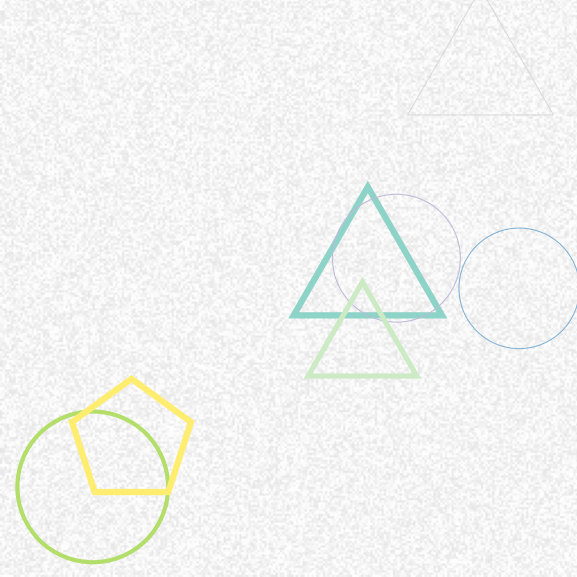[{"shape": "triangle", "thickness": 3, "radius": 0.74, "center": [0.637, 0.527]}, {"shape": "circle", "thickness": 0.5, "radius": 0.55, "center": [0.686, 0.552]}, {"shape": "circle", "thickness": 0.5, "radius": 0.52, "center": [0.899, 0.5]}, {"shape": "circle", "thickness": 2, "radius": 0.65, "center": [0.161, 0.156]}, {"shape": "triangle", "thickness": 0.5, "radius": 0.73, "center": [0.832, 0.873]}, {"shape": "triangle", "thickness": 2.5, "radius": 0.54, "center": [0.628, 0.402]}, {"shape": "pentagon", "thickness": 3, "radius": 0.54, "center": [0.228, 0.235]}]